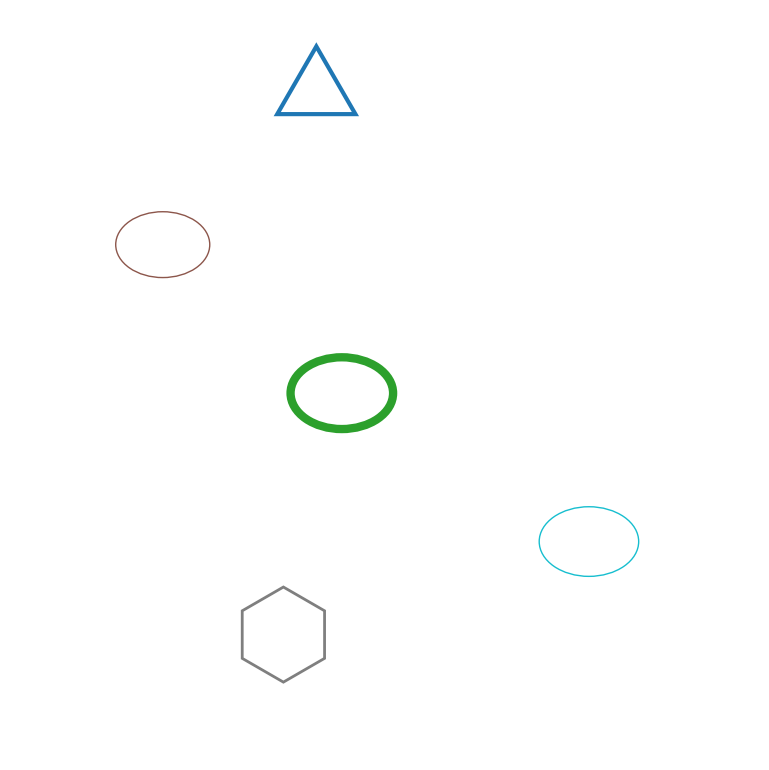[{"shape": "triangle", "thickness": 1.5, "radius": 0.29, "center": [0.411, 0.881]}, {"shape": "oval", "thickness": 3, "radius": 0.33, "center": [0.444, 0.489]}, {"shape": "oval", "thickness": 0.5, "radius": 0.31, "center": [0.211, 0.682]}, {"shape": "hexagon", "thickness": 1, "radius": 0.31, "center": [0.368, 0.176]}, {"shape": "oval", "thickness": 0.5, "radius": 0.32, "center": [0.765, 0.297]}]